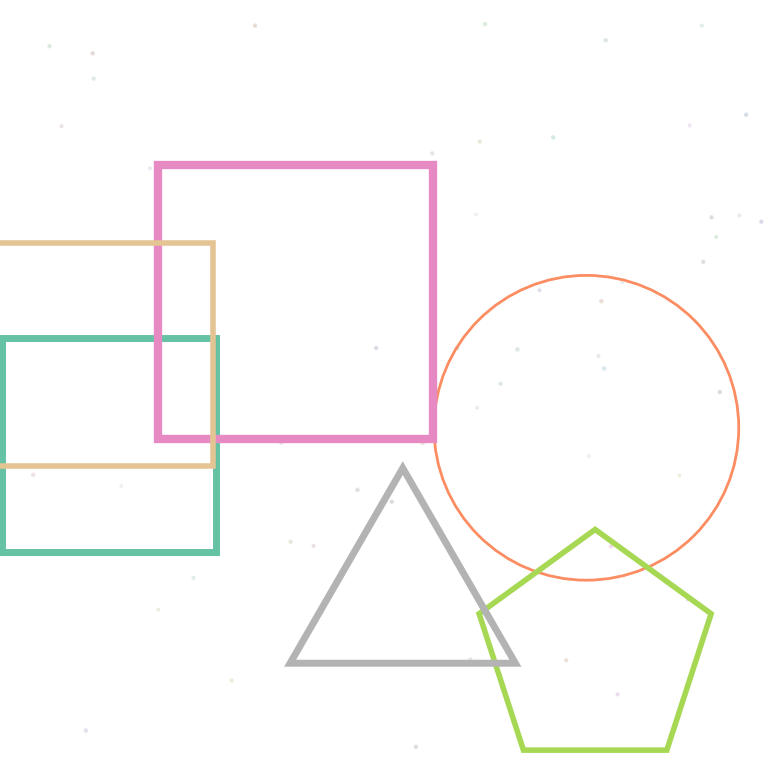[{"shape": "square", "thickness": 2.5, "radius": 0.7, "center": [0.142, 0.422]}, {"shape": "circle", "thickness": 1, "radius": 0.99, "center": [0.761, 0.444]}, {"shape": "square", "thickness": 3, "radius": 0.89, "center": [0.384, 0.608]}, {"shape": "pentagon", "thickness": 2, "radius": 0.79, "center": [0.773, 0.154]}, {"shape": "square", "thickness": 2, "radius": 0.72, "center": [0.132, 0.54]}, {"shape": "triangle", "thickness": 2.5, "radius": 0.84, "center": [0.523, 0.223]}]